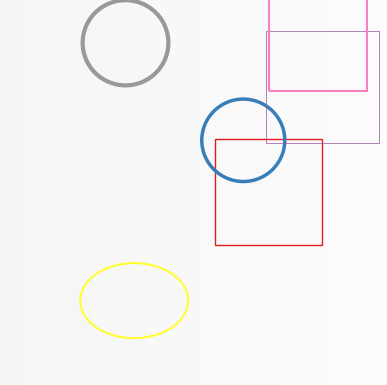[{"shape": "square", "thickness": 1, "radius": 0.69, "center": [0.692, 0.501]}, {"shape": "circle", "thickness": 2.5, "radius": 0.54, "center": [0.628, 0.636]}, {"shape": "square", "thickness": 0.5, "radius": 0.73, "center": [0.831, 0.775]}, {"shape": "oval", "thickness": 1.5, "radius": 0.7, "center": [0.346, 0.219]}, {"shape": "square", "thickness": 1.5, "radius": 0.63, "center": [0.82, 0.889]}, {"shape": "circle", "thickness": 3, "radius": 0.55, "center": [0.324, 0.889]}]